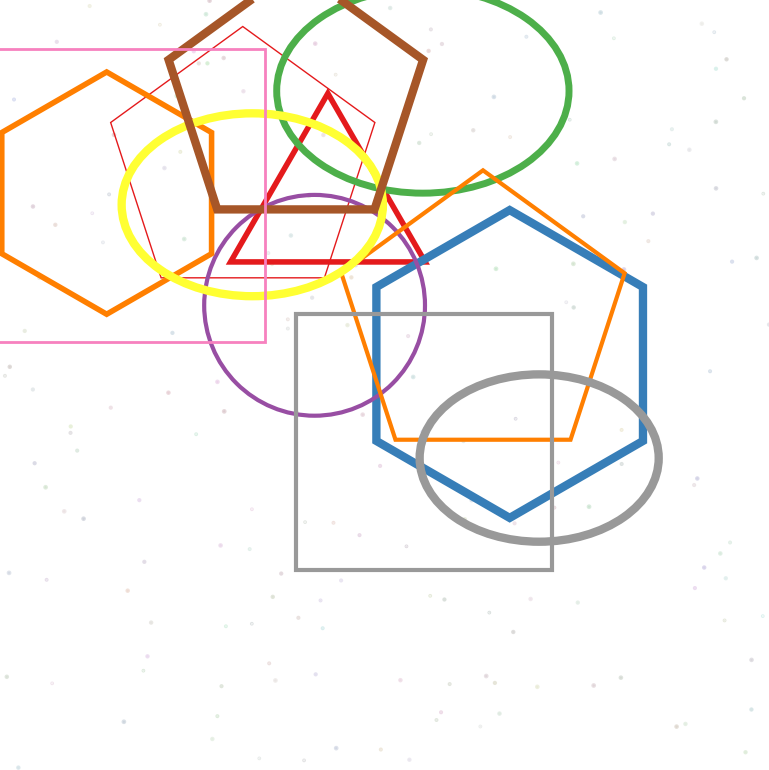[{"shape": "triangle", "thickness": 2, "radius": 0.73, "center": [0.426, 0.733]}, {"shape": "pentagon", "thickness": 0.5, "radius": 0.9, "center": [0.315, 0.785]}, {"shape": "hexagon", "thickness": 3, "radius": 1.0, "center": [0.662, 0.527]}, {"shape": "oval", "thickness": 2.5, "radius": 0.95, "center": [0.549, 0.882]}, {"shape": "circle", "thickness": 1.5, "radius": 0.72, "center": [0.409, 0.603]}, {"shape": "pentagon", "thickness": 1.5, "radius": 0.97, "center": [0.627, 0.585]}, {"shape": "hexagon", "thickness": 2, "radius": 0.79, "center": [0.139, 0.749]}, {"shape": "oval", "thickness": 3, "radius": 0.85, "center": [0.328, 0.734]}, {"shape": "pentagon", "thickness": 3, "radius": 0.87, "center": [0.384, 0.869]}, {"shape": "square", "thickness": 1, "radius": 0.95, "center": [0.153, 0.746]}, {"shape": "square", "thickness": 1.5, "radius": 0.83, "center": [0.55, 0.426]}, {"shape": "oval", "thickness": 3, "radius": 0.78, "center": [0.7, 0.405]}]